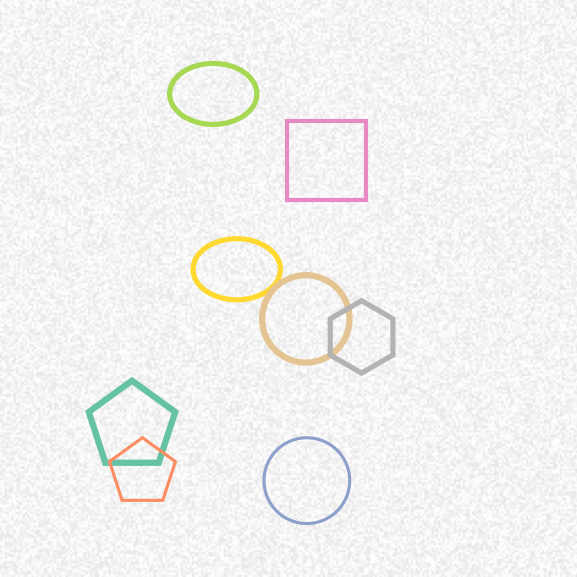[{"shape": "pentagon", "thickness": 3, "radius": 0.39, "center": [0.229, 0.261]}, {"shape": "pentagon", "thickness": 1.5, "radius": 0.3, "center": [0.247, 0.181]}, {"shape": "circle", "thickness": 1.5, "radius": 0.37, "center": [0.531, 0.167]}, {"shape": "square", "thickness": 2, "radius": 0.34, "center": [0.565, 0.722]}, {"shape": "oval", "thickness": 2.5, "radius": 0.38, "center": [0.369, 0.837]}, {"shape": "oval", "thickness": 2.5, "radius": 0.38, "center": [0.41, 0.533]}, {"shape": "circle", "thickness": 3, "radius": 0.38, "center": [0.53, 0.447]}, {"shape": "hexagon", "thickness": 2.5, "radius": 0.31, "center": [0.626, 0.416]}]